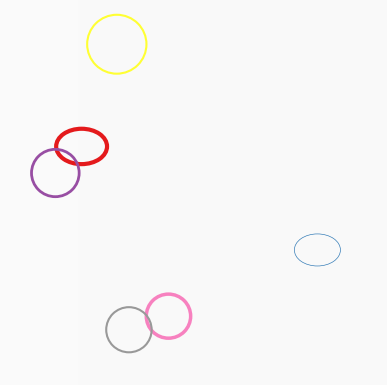[{"shape": "oval", "thickness": 3, "radius": 0.33, "center": [0.211, 0.62]}, {"shape": "oval", "thickness": 0.5, "radius": 0.3, "center": [0.819, 0.351]}, {"shape": "circle", "thickness": 2, "radius": 0.31, "center": [0.143, 0.551]}, {"shape": "circle", "thickness": 1.5, "radius": 0.38, "center": [0.301, 0.885]}, {"shape": "circle", "thickness": 2.5, "radius": 0.29, "center": [0.435, 0.179]}, {"shape": "circle", "thickness": 1.5, "radius": 0.29, "center": [0.333, 0.144]}]